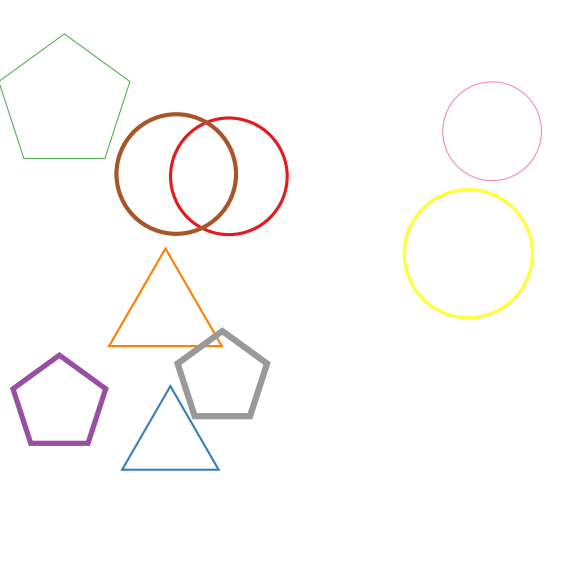[{"shape": "circle", "thickness": 1.5, "radius": 0.5, "center": [0.396, 0.694]}, {"shape": "triangle", "thickness": 1, "radius": 0.48, "center": [0.295, 0.234]}, {"shape": "pentagon", "thickness": 0.5, "radius": 0.6, "center": [0.111, 0.821]}, {"shape": "pentagon", "thickness": 2.5, "radius": 0.42, "center": [0.103, 0.3]}, {"shape": "triangle", "thickness": 1, "radius": 0.56, "center": [0.286, 0.456]}, {"shape": "circle", "thickness": 1.5, "radius": 0.56, "center": [0.811, 0.56]}, {"shape": "circle", "thickness": 2, "radius": 0.52, "center": [0.305, 0.698]}, {"shape": "circle", "thickness": 0.5, "radius": 0.43, "center": [0.852, 0.772]}, {"shape": "pentagon", "thickness": 3, "radius": 0.41, "center": [0.385, 0.344]}]